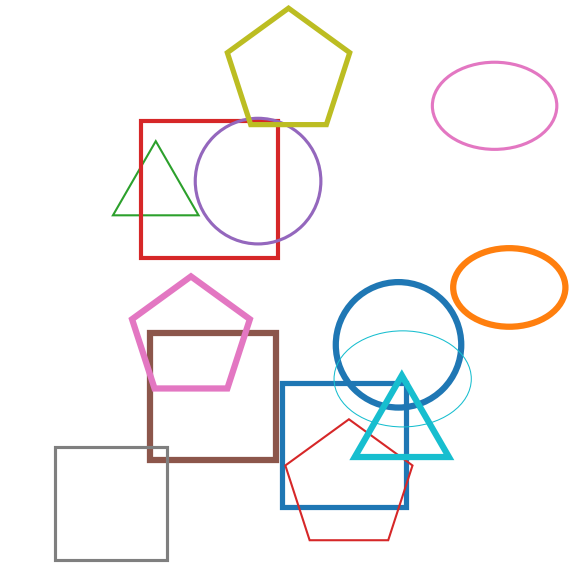[{"shape": "square", "thickness": 2.5, "radius": 0.54, "center": [0.595, 0.229]}, {"shape": "circle", "thickness": 3, "radius": 0.54, "center": [0.69, 0.402]}, {"shape": "oval", "thickness": 3, "radius": 0.49, "center": [0.882, 0.501]}, {"shape": "triangle", "thickness": 1, "radius": 0.43, "center": [0.27, 0.669]}, {"shape": "square", "thickness": 2, "radius": 0.59, "center": [0.363, 0.671]}, {"shape": "pentagon", "thickness": 1, "radius": 0.58, "center": [0.604, 0.157]}, {"shape": "circle", "thickness": 1.5, "radius": 0.54, "center": [0.447, 0.686]}, {"shape": "square", "thickness": 3, "radius": 0.55, "center": [0.369, 0.313]}, {"shape": "oval", "thickness": 1.5, "radius": 0.54, "center": [0.856, 0.816]}, {"shape": "pentagon", "thickness": 3, "radius": 0.54, "center": [0.331, 0.413]}, {"shape": "square", "thickness": 1.5, "radius": 0.49, "center": [0.193, 0.128]}, {"shape": "pentagon", "thickness": 2.5, "radius": 0.56, "center": [0.5, 0.873]}, {"shape": "oval", "thickness": 0.5, "radius": 0.59, "center": [0.697, 0.343]}, {"shape": "triangle", "thickness": 3, "radius": 0.47, "center": [0.696, 0.255]}]